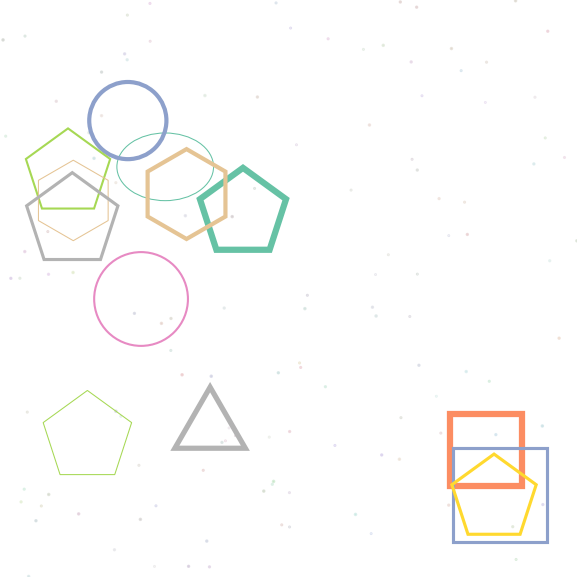[{"shape": "pentagon", "thickness": 3, "radius": 0.39, "center": [0.421, 0.63]}, {"shape": "oval", "thickness": 0.5, "radius": 0.42, "center": [0.286, 0.71]}, {"shape": "square", "thickness": 3, "radius": 0.31, "center": [0.841, 0.22]}, {"shape": "circle", "thickness": 2, "radius": 0.33, "center": [0.221, 0.79]}, {"shape": "square", "thickness": 1.5, "radius": 0.41, "center": [0.865, 0.142]}, {"shape": "circle", "thickness": 1, "radius": 0.41, "center": [0.244, 0.481]}, {"shape": "pentagon", "thickness": 0.5, "radius": 0.4, "center": [0.151, 0.242]}, {"shape": "pentagon", "thickness": 1, "radius": 0.38, "center": [0.118, 0.7]}, {"shape": "pentagon", "thickness": 1.5, "radius": 0.38, "center": [0.855, 0.136]}, {"shape": "hexagon", "thickness": 2, "radius": 0.39, "center": [0.323, 0.663]}, {"shape": "hexagon", "thickness": 0.5, "radius": 0.35, "center": [0.127, 0.652]}, {"shape": "pentagon", "thickness": 1.5, "radius": 0.42, "center": [0.125, 0.617]}, {"shape": "triangle", "thickness": 2.5, "radius": 0.35, "center": [0.364, 0.258]}]